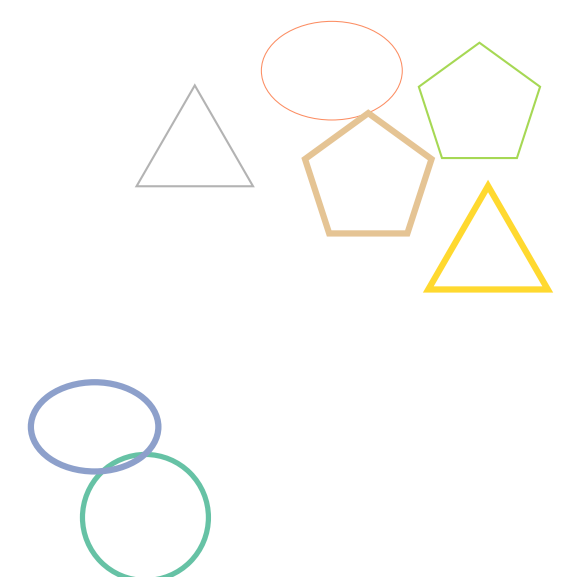[{"shape": "circle", "thickness": 2.5, "radius": 0.55, "center": [0.252, 0.103]}, {"shape": "oval", "thickness": 0.5, "radius": 0.61, "center": [0.575, 0.877]}, {"shape": "oval", "thickness": 3, "radius": 0.55, "center": [0.164, 0.26]}, {"shape": "pentagon", "thickness": 1, "radius": 0.55, "center": [0.83, 0.815]}, {"shape": "triangle", "thickness": 3, "radius": 0.6, "center": [0.845, 0.558]}, {"shape": "pentagon", "thickness": 3, "radius": 0.58, "center": [0.638, 0.688]}, {"shape": "triangle", "thickness": 1, "radius": 0.58, "center": [0.337, 0.735]}]